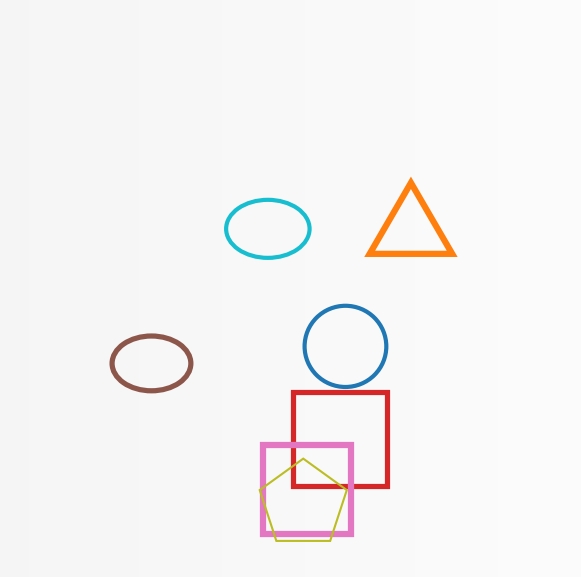[{"shape": "circle", "thickness": 2, "radius": 0.35, "center": [0.594, 0.399]}, {"shape": "triangle", "thickness": 3, "radius": 0.41, "center": [0.707, 0.601]}, {"shape": "square", "thickness": 2.5, "radius": 0.41, "center": [0.585, 0.239]}, {"shape": "oval", "thickness": 2.5, "radius": 0.34, "center": [0.261, 0.37]}, {"shape": "square", "thickness": 3, "radius": 0.38, "center": [0.528, 0.152]}, {"shape": "pentagon", "thickness": 1, "radius": 0.39, "center": [0.522, 0.126]}, {"shape": "oval", "thickness": 2, "radius": 0.36, "center": [0.461, 0.603]}]